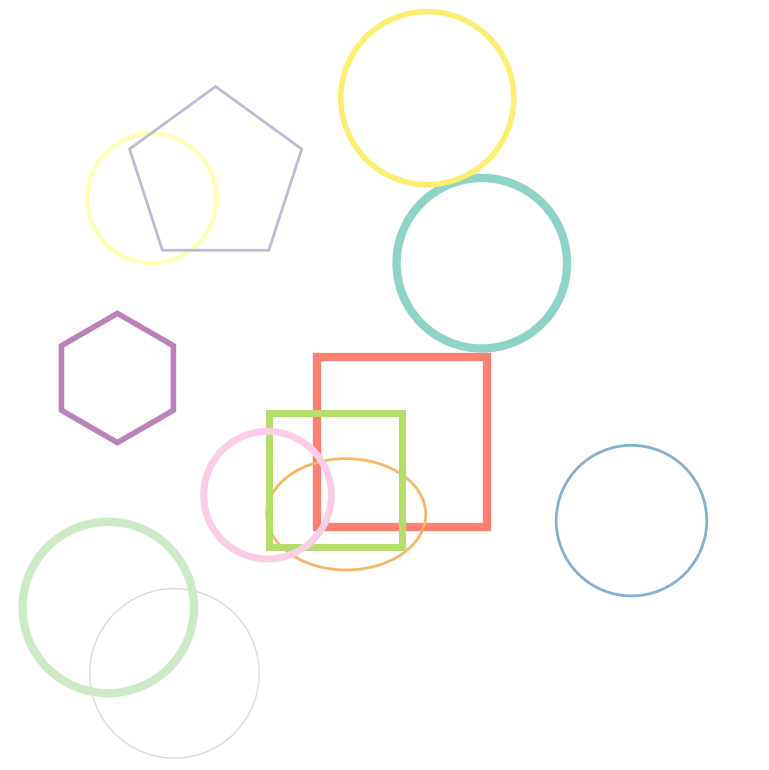[{"shape": "circle", "thickness": 3, "radius": 0.55, "center": [0.626, 0.658]}, {"shape": "circle", "thickness": 1.5, "radius": 0.42, "center": [0.197, 0.742]}, {"shape": "pentagon", "thickness": 1, "radius": 0.59, "center": [0.28, 0.77]}, {"shape": "square", "thickness": 3, "radius": 0.55, "center": [0.522, 0.426]}, {"shape": "circle", "thickness": 1, "radius": 0.49, "center": [0.82, 0.324]}, {"shape": "oval", "thickness": 1, "radius": 0.52, "center": [0.45, 0.332]}, {"shape": "square", "thickness": 2.5, "radius": 0.43, "center": [0.435, 0.376]}, {"shape": "circle", "thickness": 2.5, "radius": 0.41, "center": [0.347, 0.357]}, {"shape": "circle", "thickness": 0.5, "radius": 0.55, "center": [0.227, 0.125]}, {"shape": "hexagon", "thickness": 2, "radius": 0.42, "center": [0.153, 0.509]}, {"shape": "circle", "thickness": 3, "radius": 0.56, "center": [0.141, 0.211]}, {"shape": "circle", "thickness": 2, "radius": 0.56, "center": [0.555, 0.873]}]